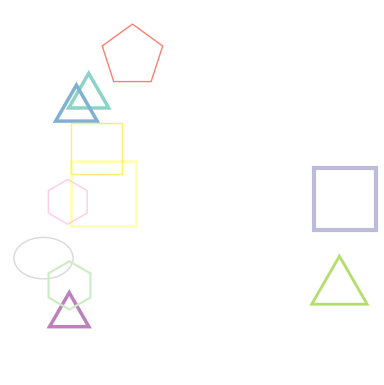[{"shape": "triangle", "thickness": 2.5, "radius": 0.3, "center": [0.23, 0.75]}, {"shape": "square", "thickness": 2, "radius": 0.42, "center": [0.268, 0.498]}, {"shape": "square", "thickness": 3, "radius": 0.4, "center": [0.897, 0.483]}, {"shape": "pentagon", "thickness": 1, "radius": 0.41, "center": [0.344, 0.855]}, {"shape": "triangle", "thickness": 2.5, "radius": 0.31, "center": [0.198, 0.717]}, {"shape": "triangle", "thickness": 2, "radius": 0.42, "center": [0.882, 0.251]}, {"shape": "hexagon", "thickness": 1, "radius": 0.29, "center": [0.176, 0.476]}, {"shape": "oval", "thickness": 1, "radius": 0.38, "center": [0.113, 0.329]}, {"shape": "triangle", "thickness": 2.5, "radius": 0.29, "center": [0.18, 0.181]}, {"shape": "hexagon", "thickness": 1.5, "radius": 0.31, "center": [0.18, 0.259]}, {"shape": "square", "thickness": 1, "radius": 0.33, "center": [0.252, 0.615]}]